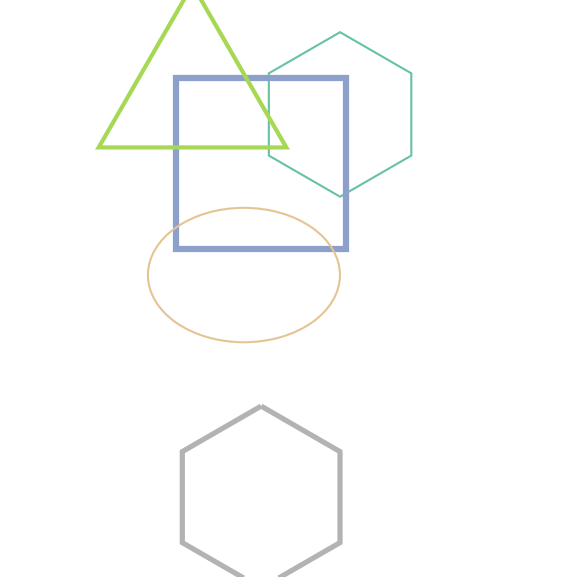[{"shape": "hexagon", "thickness": 1, "radius": 0.71, "center": [0.589, 0.801]}, {"shape": "square", "thickness": 3, "radius": 0.74, "center": [0.452, 0.717]}, {"shape": "triangle", "thickness": 2, "radius": 0.94, "center": [0.333, 0.838]}, {"shape": "oval", "thickness": 1, "radius": 0.83, "center": [0.422, 0.523]}, {"shape": "hexagon", "thickness": 2.5, "radius": 0.79, "center": [0.452, 0.138]}]